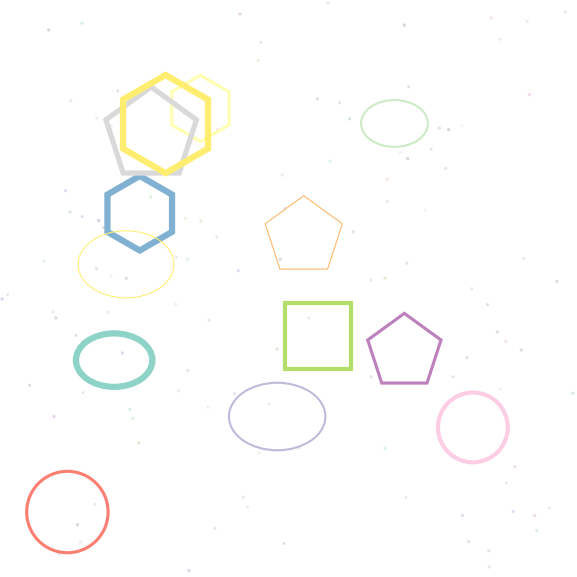[{"shape": "oval", "thickness": 3, "radius": 0.33, "center": [0.198, 0.376]}, {"shape": "hexagon", "thickness": 1.5, "radius": 0.29, "center": [0.347, 0.811]}, {"shape": "oval", "thickness": 1, "radius": 0.42, "center": [0.48, 0.278]}, {"shape": "circle", "thickness": 1.5, "radius": 0.35, "center": [0.117, 0.113]}, {"shape": "hexagon", "thickness": 3, "radius": 0.32, "center": [0.242, 0.63]}, {"shape": "pentagon", "thickness": 0.5, "radius": 0.35, "center": [0.526, 0.59]}, {"shape": "square", "thickness": 2, "radius": 0.29, "center": [0.551, 0.417]}, {"shape": "circle", "thickness": 2, "radius": 0.3, "center": [0.819, 0.259]}, {"shape": "pentagon", "thickness": 2.5, "radius": 0.41, "center": [0.262, 0.766]}, {"shape": "pentagon", "thickness": 1.5, "radius": 0.33, "center": [0.7, 0.39]}, {"shape": "oval", "thickness": 1, "radius": 0.29, "center": [0.683, 0.785]}, {"shape": "oval", "thickness": 0.5, "radius": 0.41, "center": [0.218, 0.541]}, {"shape": "hexagon", "thickness": 3, "radius": 0.42, "center": [0.287, 0.784]}]